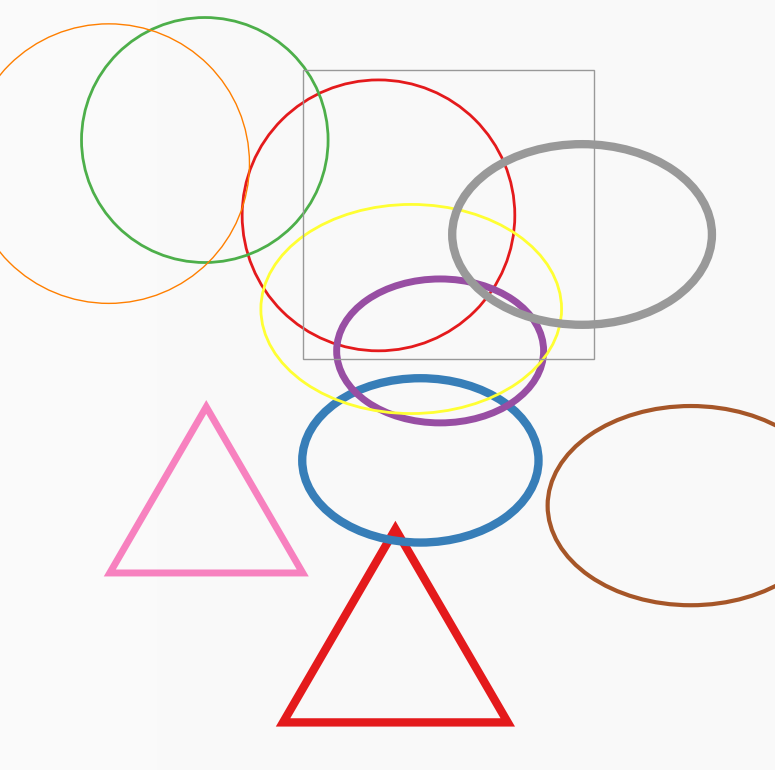[{"shape": "circle", "thickness": 1, "radius": 0.88, "center": [0.488, 0.72]}, {"shape": "triangle", "thickness": 3, "radius": 0.84, "center": [0.51, 0.146]}, {"shape": "oval", "thickness": 3, "radius": 0.76, "center": [0.542, 0.402]}, {"shape": "circle", "thickness": 1, "radius": 0.8, "center": [0.264, 0.818]}, {"shape": "oval", "thickness": 2.5, "radius": 0.67, "center": [0.568, 0.544]}, {"shape": "circle", "thickness": 0.5, "radius": 0.91, "center": [0.14, 0.788]}, {"shape": "oval", "thickness": 1, "radius": 0.97, "center": [0.531, 0.599]}, {"shape": "oval", "thickness": 1.5, "radius": 0.92, "center": [0.891, 0.343]}, {"shape": "triangle", "thickness": 2.5, "radius": 0.72, "center": [0.266, 0.328]}, {"shape": "oval", "thickness": 3, "radius": 0.84, "center": [0.751, 0.695]}, {"shape": "square", "thickness": 0.5, "radius": 0.94, "center": [0.579, 0.721]}]